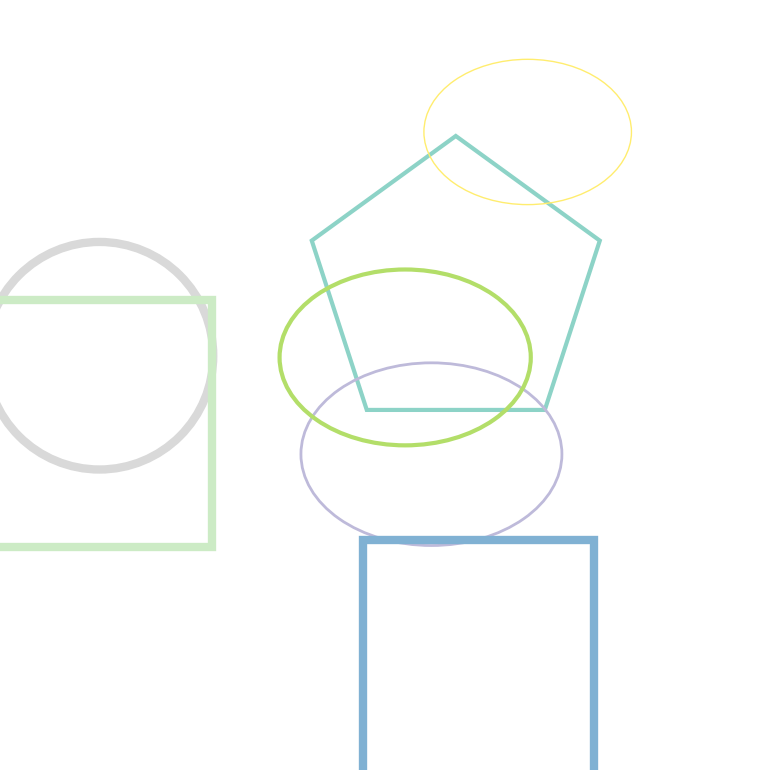[{"shape": "pentagon", "thickness": 1.5, "radius": 0.98, "center": [0.592, 0.627]}, {"shape": "oval", "thickness": 1, "radius": 0.85, "center": [0.56, 0.41]}, {"shape": "square", "thickness": 3, "radius": 0.75, "center": [0.621, 0.148]}, {"shape": "oval", "thickness": 1.5, "radius": 0.82, "center": [0.526, 0.536]}, {"shape": "circle", "thickness": 3, "radius": 0.74, "center": [0.129, 0.538]}, {"shape": "square", "thickness": 3, "radius": 0.8, "center": [0.115, 0.45]}, {"shape": "oval", "thickness": 0.5, "radius": 0.67, "center": [0.685, 0.829]}]